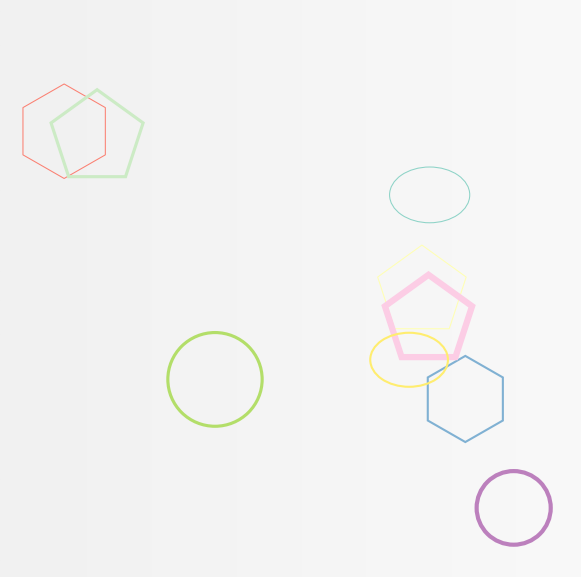[{"shape": "oval", "thickness": 0.5, "radius": 0.34, "center": [0.739, 0.662]}, {"shape": "pentagon", "thickness": 0.5, "radius": 0.4, "center": [0.726, 0.495]}, {"shape": "hexagon", "thickness": 0.5, "radius": 0.41, "center": [0.11, 0.772]}, {"shape": "hexagon", "thickness": 1, "radius": 0.37, "center": [0.801, 0.308]}, {"shape": "circle", "thickness": 1.5, "radius": 0.41, "center": [0.37, 0.342]}, {"shape": "pentagon", "thickness": 3, "radius": 0.39, "center": [0.737, 0.445]}, {"shape": "circle", "thickness": 2, "radius": 0.32, "center": [0.884, 0.12]}, {"shape": "pentagon", "thickness": 1.5, "radius": 0.42, "center": [0.167, 0.761]}, {"shape": "oval", "thickness": 1, "radius": 0.33, "center": [0.704, 0.376]}]